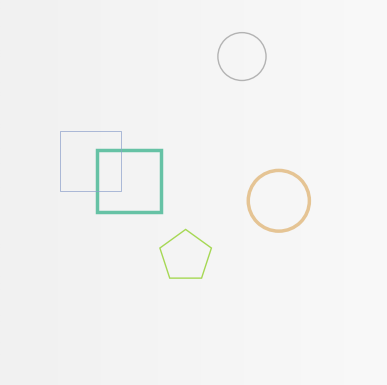[{"shape": "square", "thickness": 2.5, "radius": 0.41, "center": [0.333, 0.53]}, {"shape": "square", "thickness": 0.5, "radius": 0.39, "center": [0.234, 0.582]}, {"shape": "pentagon", "thickness": 1, "radius": 0.35, "center": [0.479, 0.334]}, {"shape": "circle", "thickness": 2.5, "radius": 0.39, "center": [0.72, 0.478]}, {"shape": "circle", "thickness": 1, "radius": 0.31, "center": [0.624, 0.853]}]